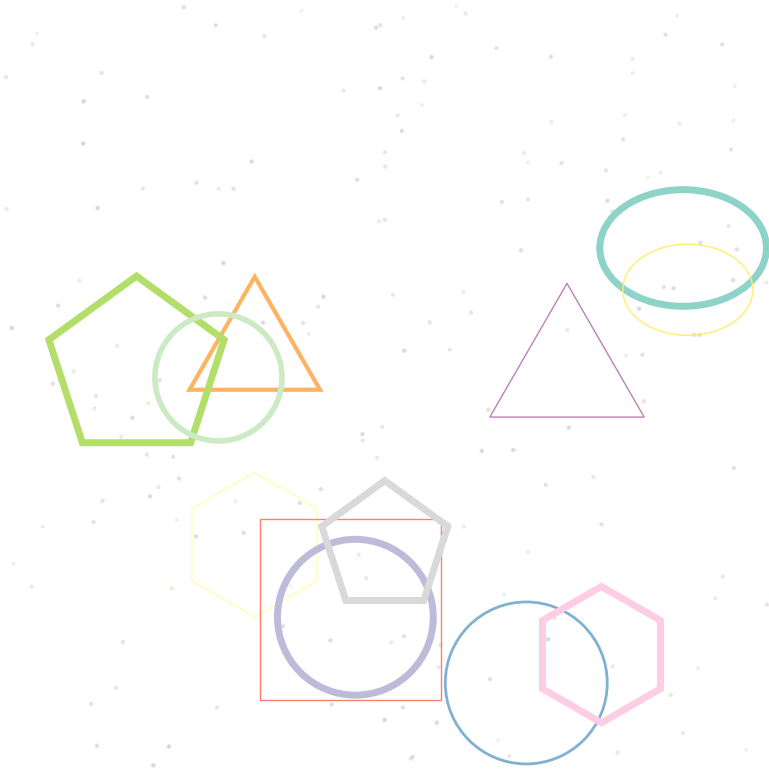[{"shape": "oval", "thickness": 2.5, "radius": 0.54, "center": [0.887, 0.678]}, {"shape": "hexagon", "thickness": 0.5, "radius": 0.47, "center": [0.33, 0.293]}, {"shape": "circle", "thickness": 2.5, "radius": 0.51, "center": [0.462, 0.198]}, {"shape": "square", "thickness": 0.5, "radius": 0.59, "center": [0.455, 0.209]}, {"shape": "circle", "thickness": 1, "radius": 0.53, "center": [0.683, 0.113]}, {"shape": "triangle", "thickness": 1.5, "radius": 0.49, "center": [0.331, 0.543]}, {"shape": "pentagon", "thickness": 2.5, "radius": 0.6, "center": [0.177, 0.522]}, {"shape": "hexagon", "thickness": 2.5, "radius": 0.44, "center": [0.781, 0.15]}, {"shape": "pentagon", "thickness": 2.5, "radius": 0.43, "center": [0.5, 0.29]}, {"shape": "triangle", "thickness": 0.5, "radius": 0.58, "center": [0.736, 0.516]}, {"shape": "circle", "thickness": 2, "radius": 0.41, "center": [0.284, 0.51]}, {"shape": "oval", "thickness": 0.5, "radius": 0.42, "center": [0.893, 0.624]}]